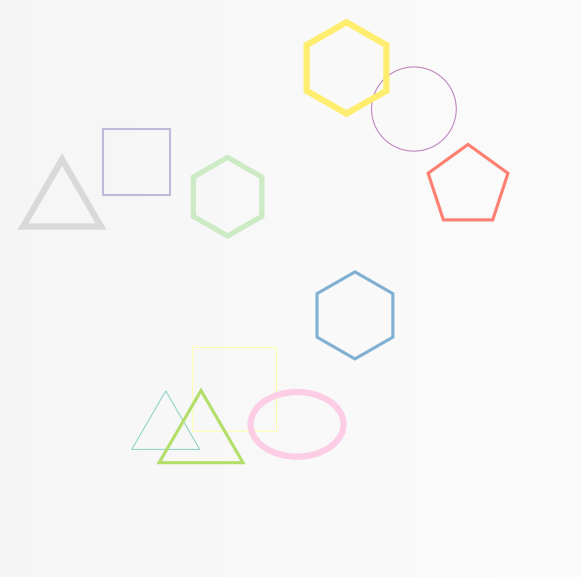[{"shape": "triangle", "thickness": 0.5, "radius": 0.34, "center": [0.285, 0.255]}, {"shape": "square", "thickness": 0.5, "radius": 0.36, "center": [0.403, 0.325]}, {"shape": "square", "thickness": 1, "radius": 0.29, "center": [0.234, 0.718]}, {"shape": "pentagon", "thickness": 1.5, "radius": 0.36, "center": [0.805, 0.677]}, {"shape": "hexagon", "thickness": 1.5, "radius": 0.38, "center": [0.611, 0.453]}, {"shape": "triangle", "thickness": 1.5, "radius": 0.42, "center": [0.346, 0.24]}, {"shape": "oval", "thickness": 3, "radius": 0.4, "center": [0.511, 0.264]}, {"shape": "triangle", "thickness": 3, "radius": 0.39, "center": [0.107, 0.646]}, {"shape": "circle", "thickness": 0.5, "radius": 0.36, "center": [0.712, 0.81]}, {"shape": "hexagon", "thickness": 2.5, "radius": 0.34, "center": [0.392, 0.659]}, {"shape": "hexagon", "thickness": 3, "radius": 0.4, "center": [0.596, 0.882]}]